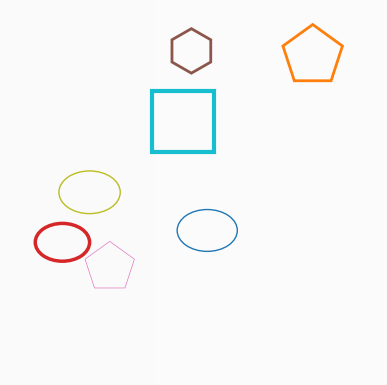[{"shape": "oval", "thickness": 1, "radius": 0.39, "center": [0.535, 0.401]}, {"shape": "pentagon", "thickness": 2, "radius": 0.4, "center": [0.807, 0.856]}, {"shape": "oval", "thickness": 2.5, "radius": 0.35, "center": [0.161, 0.371]}, {"shape": "hexagon", "thickness": 2, "radius": 0.29, "center": [0.494, 0.868]}, {"shape": "pentagon", "thickness": 0.5, "radius": 0.33, "center": [0.283, 0.306]}, {"shape": "oval", "thickness": 1, "radius": 0.4, "center": [0.231, 0.501]}, {"shape": "square", "thickness": 3, "radius": 0.4, "center": [0.473, 0.684]}]